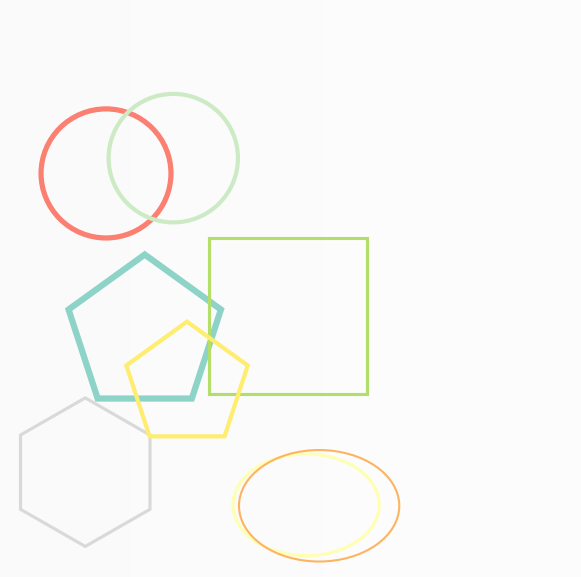[{"shape": "pentagon", "thickness": 3, "radius": 0.69, "center": [0.249, 0.421]}, {"shape": "oval", "thickness": 1.5, "radius": 0.63, "center": [0.527, 0.125]}, {"shape": "circle", "thickness": 2.5, "radius": 0.56, "center": [0.182, 0.699]}, {"shape": "oval", "thickness": 1, "radius": 0.69, "center": [0.549, 0.123]}, {"shape": "square", "thickness": 1.5, "radius": 0.68, "center": [0.495, 0.452]}, {"shape": "hexagon", "thickness": 1.5, "radius": 0.64, "center": [0.147, 0.182]}, {"shape": "circle", "thickness": 2, "radius": 0.56, "center": [0.298, 0.725]}, {"shape": "pentagon", "thickness": 2, "radius": 0.55, "center": [0.322, 0.332]}]